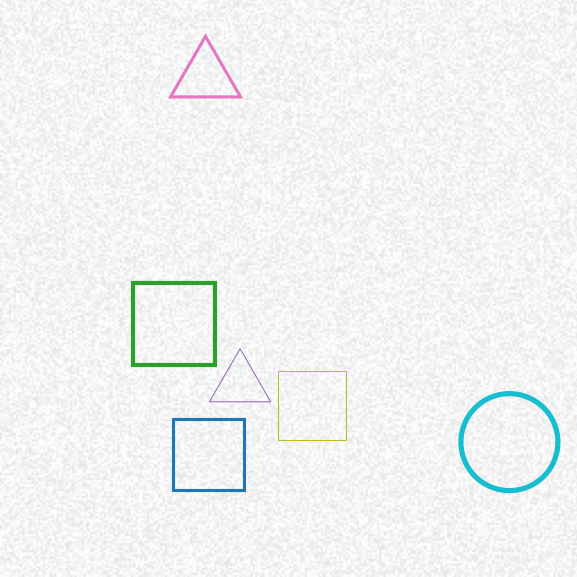[{"shape": "square", "thickness": 1.5, "radius": 0.31, "center": [0.361, 0.212]}, {"shape": "square", "thickness": 2, "radius": 0.35, "center": [0.302, 0.438]}, {"shape": "triangle", "thickness": 0.5, "radius": 0.31, "center": [0.416, 0.334]}, {"shape": "triangle", "thickness": 1.5, "radius": 0.35, "center": [0.356, 0.866]}, {"shape": "square", "thickness": 0.5, "radius": 0.3, "center": [0.54, 0.296]}, {"shape": "circle", "thickness": 2.5, "radius": 0.42, "center": [0.882, 0.234]}]